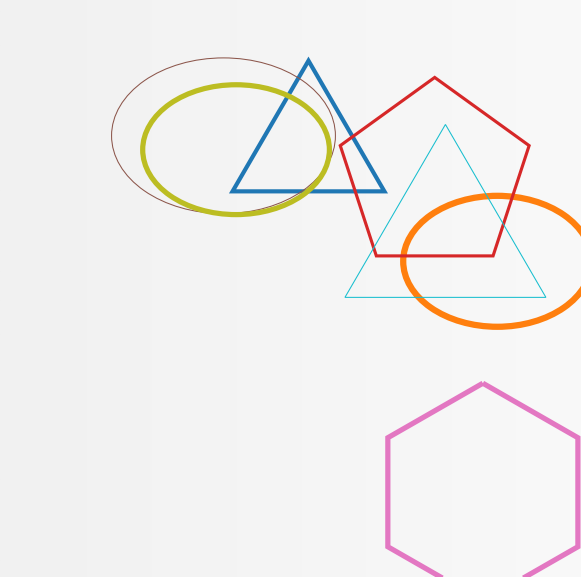[{"shape": "triangle", "thickness": 2, "radius": 0.75, "center": [0.531, 0.743]}, {"shape": "oval", "thickness": 3, "radius": 0.81, "center": [0.856, 0.547]}, {"shape": "pentagon", "thickness": 1.5, "radius": 0.85, "center": [0.748, 0.694]}, {"shape": "oval", "thickness": 0.5, "radius": 0.96, "center": [0.384, 0.764]}, {"shape": "hexagon", "thickness": 2.5, "radius": 0.94, "center": [0.831, 0.147]}, {"shape": "oval", "thickness": 2.5, "radius": 0.8, "center": [0.406, 0.74]}, {"shape": "triangle", "thickness": 0.5, "radius": 1.0, "center": [0.766, 0.584]}]